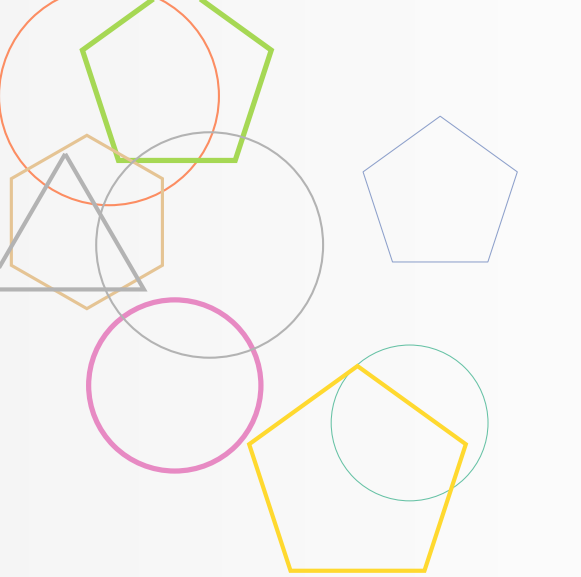[{"shape": "circle", "thickness": 0.5, "radius": 0.67, "center": [0.705, 0.267]}, {"shape": "circle", "thickness": 1, "radius": 0.95, "center": [0.187, 0.833]}, {"shape": "pentagon", "thickness": 0.5, "radius": 0.7, "center": [0.757, 0.658]}, {"shape": "circle", "thickness": 2.5, "radius": 0.74, "center": [0.301, 0.332]}, {"shape": "pentagon", "thickness": 2.5, "radius": 0.85, "center": [0.304, 0.859]}, {"shape": "pentagon", "thickness": 2, "radius": 0.98, "center": [0.615, 0.169]}, {"shape": "hexagon", "thickness": 1.5, "radius": 0.75, "center": [0.149, 0.615]}, {"shape": "circle", "thickness": 1, "radius": 0.98, "center": [0.361, 0.575]}, {"shape": "triangle", "thickness": 2, "radius": 0.78, "center": [0.112, 0.576]}]